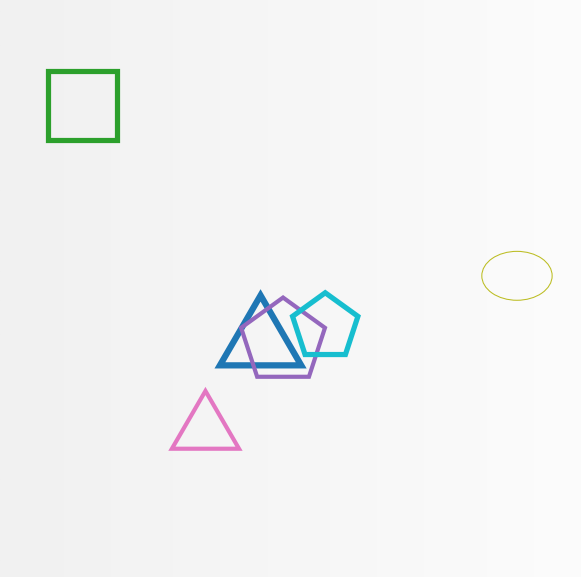[{"shape": "triangle", "thickness": 3, "radius": 0.4, "center": [0.448, 0.407]}, {"shape": "square", "thickness": 2.5, "radius": 0.3, "center": [0.142, 0.816]}, {"shape": "pentagon", "thickness": 2, "radius": 0.38, "center": [0.487, 0.408]}, {"shape": "triangle", "thickness": 2, "radius": 0.33, "center": [0.353, 0.255]}, {"shape": "oval", "thickness": 0.5, "radius": 0.3, "center": [0.889, 0.522]}, {"shape": "pentagon", "thickness": 2.5, "radius": 0.3, "center": [0.56, 0.433]}]